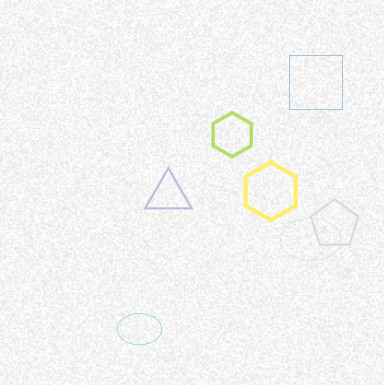[{"shape": "oval", "thickness": 0.5, "radius": 0.29, "center": [0.362, 0.145]}, {"shape": "triangle", "thickness": 1.5, "radius": 0.35, "center": [0.437, 0.494]}, {"shape": "square", "thickness": 0.5, "radius": 0.35, "center": [0.82, 0.787]}, {"shape": "hexagon", "thickness": 2.5, "radius": 0.29, "center": [0.603, 0.65]}, {"shape": "pentagon", "thickness": 1.5, "radius": 0.33, "center": [0.869, 0.417]}, {"shape": "oval", "thickness": 0.5, "radius": 0.39, "center": [0.807, 0.378]}, {"shape": "hexagon", "thickness": 3, "radius": 0.38, "center": [0.703, 0.503]}]